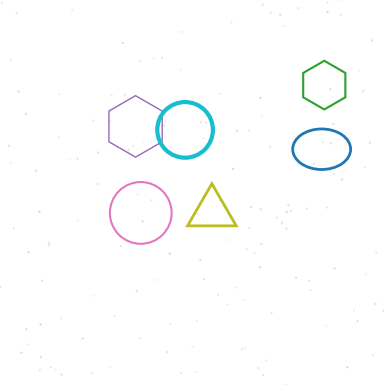[{"shape": "oval", "thickness": 2, "radius": 0.38, "center": [0.836, 0.612]}, {"shape": "hexagon", "thickness": 1.5, "radius": 0.32, "center": [0.842, 0.779]}, {"shape": "hexagon", "thickness": 1, "radius": 0.4, "center": [0.352, 0.672]}, {"shape": "circle", "thickness": 1.5, "radius": 0.4, "center": [0.366, 0.447]}, {"shape": "triangle", "thickness": 2, "radius": 0.36, "center": [0.55, 0.45]}, {"shape": "circle", "thickness": 3, "radius": 0.36, "center": [0.481, 0.663]}]